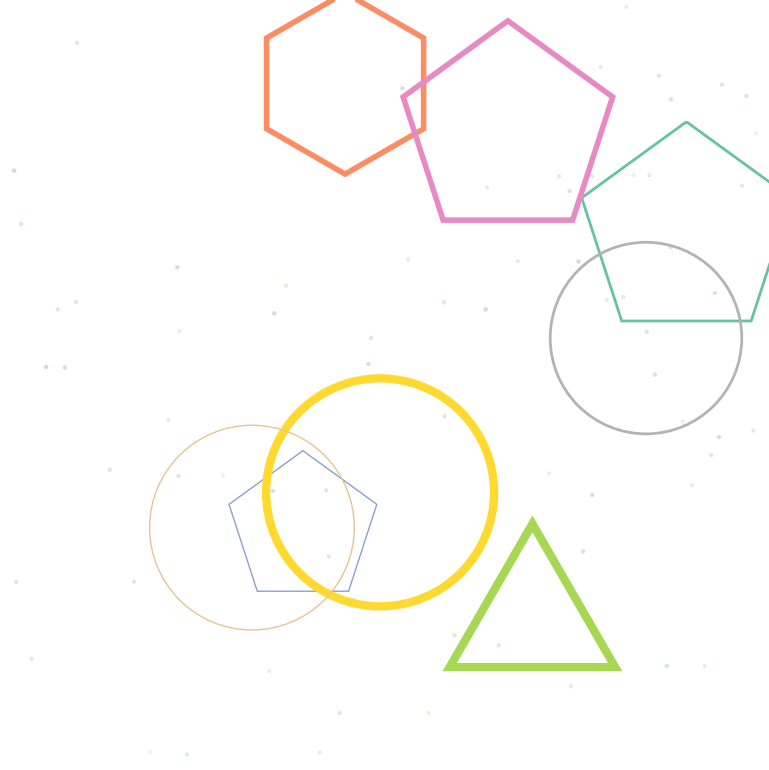[{"shape": "pentagon", "thickness": 1, "radius": 0.72, "center": [0.891, 0.699]}, {"shape": "hexagon", "thickness": 2, "radius": 0.59, "center": [0.448, 0.892]}, {"shape": "pentagon", "thickness": 0.5, "radius": 0.5, "center": [0.393, 0.314]}, {"shape": "pentagon", "thickness": 2, "radius": 0.72, "center": [0.66, 0.83]}, {"shape": "triangle", "thickness": 3, "radius": 0.62, "center": [0.691, 0.196]}, {"shape": "circle", "thickness": 3, "radius": 0.74, "center": [0.494, 0.361]}, {"shape": "circle", "thickness": 0.5, "radius": 0.66, "center": [0.327, 0.315]}, {"shape": "circle", "thickness": 1, "radius": 0.62, "center": [0.839, 0.561]}]